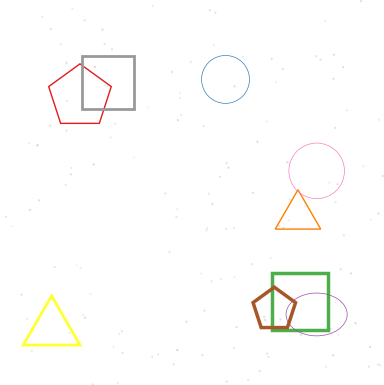[{"shape": "pentagon", "thickness": 1, "radius": 0.43, "center": [0.208, 0.749]}, {"shape": "circle", "thickness": 0.5, "radius": 0.31, "center": [0.586, 0.794]}, {"shape": "square", "thickness": 2.5, "radius": 0.37, "center": [0.779, 0.217]}, {"shape": "oval", "thickness": 0.5, "radius": 0.4, "center": [0.822, 0.183]}, {"shape": "triangle", "thickness": 1, "radius": 0.34, "center": [0.774, 0.439]}, {"shape": "triangle", "thickness": 2, "radius": 0.43, "center": [0.134, 0.146]}, {"shape": "pentagon", "thickness": 2.5, "radius": 0.29, "center": [0.712, 0.196]}, {"shape": "circle", "thickness": 0.5, "radius": 0.36, "center": [0.823, 0.556]}, {"shape": "square", "thickness": 2, "radius": 0.34, "center": [0.28, 0.786]}]